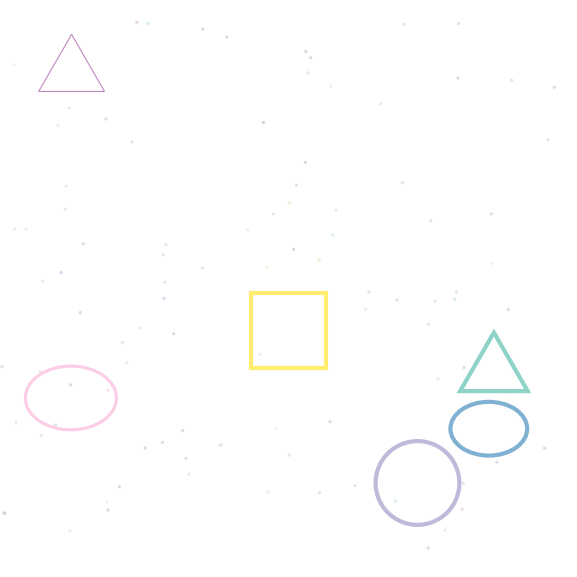[{"shape": "triangle", "thickness": 2, "radius": 0.34, "center": [0.855, 0.356]}, {"shape": "circle", "thickness": 2, "radius": 0.36, "center": [0.723, 0.163]}, {"shape": "oval", "thickness": 2, "radius": 0.33, "center": [0.846, 0.257]}, {"shape": "oval", "thickness": 1.5, "radius": 0.39, "center": [0.123, 0.31]}, {"shape": "triangle", "thickness": 0.5, "radius": 0.33, "center": [0.124, 0.874]}, {"shape": "square", "thickness": 2, "radius": 0.32, "center": [0.5, 0.427]}]